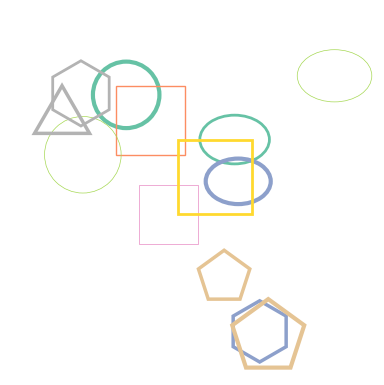[{"shape": "oval", "thickness": 2, "radius": 0.45, "center": [0.609, 0.638]}, {"shape": "circle", "thickness": 3, "radius": 0.43, "center": [0.328, 0.754]}, {"shape": "square", "thickness": 1, "radius": 0.45, "center": [0.391, 0.687]}, {"shape": "oval", "thickness": 3, "radius": 0.42, "center": [0.619, 0.529]}, {"shape": "hexagon", "thickness": 2.5, "radius": 0.4, "center": [0.674, 0.139]}, {"shape": "square", "thickness": 0.5, "radius": 0.38, "center": [0.437, 0.442]}, {"shape": "circle", "thickness": 0.5, "radius": 0.5, "center": [0.215, 0.598]}, {"shape": "oval", "thickness": 0.5, "radius": 0.48, "center": [0.869, 0.803]}, {"shape": "square", "thickness": 2, "radius": 0.48, "center": [0.558, 0.54]}, {"shape": "pentagon", "thickness": 3, "radius": 0.49, "center": [0.697, 0.125]}, {"shape": "pentagon", "thickness": 2.5, "radius": 0.35, "center": [0.582, 0.28]}, {"shape": "hexagon", "thickness": 2, "radius": 0.42, "center": [0.21, 0.757]}, {"shape": "triangle", "thickness": 2.5, "radius": 0.41, "center": [0.161, 0.695]}]